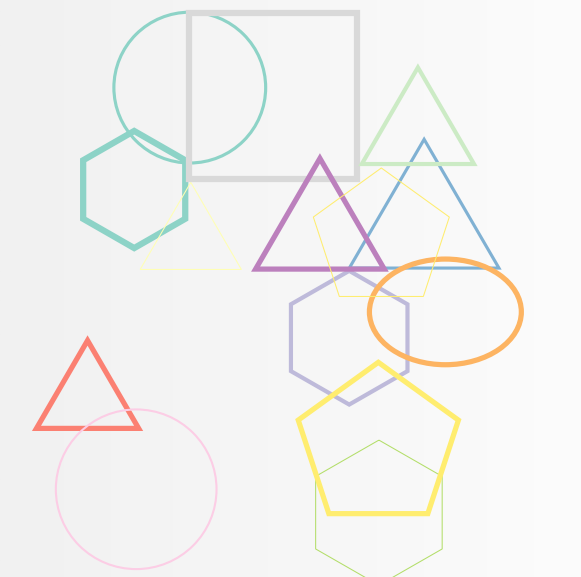[{"shape": "hexagon", "thickness": 3, "radius": 0.51, "center": [0.231, 0.671]}, {"shape": "circle", "thickness": 1.5, "radius": 0.65, "center": [0.327, 0.847]}, {"shape": "triangle", "thickness": 0.5, "radius": 0.5, "center": [0.328, 0.583]}, {"shape": "hexagon", "thickness": 2, "radius": 0.58, "center": [0.601, 0.414]}, {"shape": "triangle", "thickness": 2.5, "radius": 0.51, "center": [0.151, 0.308]}, {"shape": "triangle", "thickness": 1.5, "radius": 0.74, "center": [0.73, 0.609]}, {"shape": "oval", "thickness": 2.5, "radius": 0.65, "center": [0.766, 0.459]}, {"shape": "hexagon", "thickness": 0.5, "radius": 0.63, "center": [0.652, 0.111]}, {"shape": "circle", "thickness": 1, "radius": 0.69, "center": [0.234, 0.152]}, {"shape": "square", "thickness": 3, "radius": 0.72, "center": [0.47, 0.833]}, {"shape": "triangle", "thickness": 2.5, "radius": 0.64, "center": [0.55, 0.597]}, {"shape": "triangle", "thickness": 2, "radius": 0.56, "center": [0.719, 0.771]}, {"shape": "pentagon", "thickness": 2.5, "radius": 0.72, "center": [0.651, 0.227]}, {"shape": "pentagon", "thickness": 0.5, "radius": 0.61, "center": [0.656, 0.585]}]